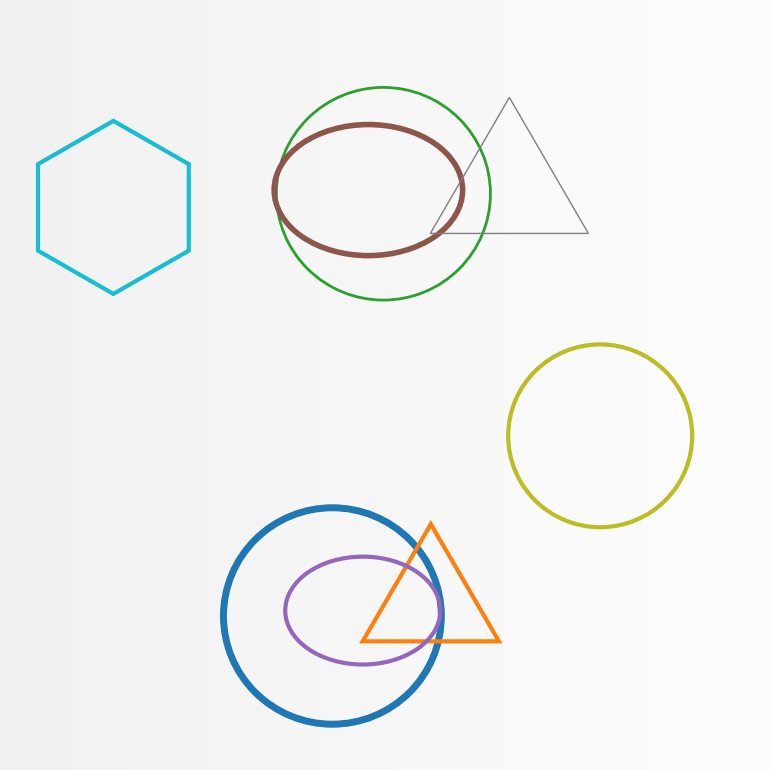[{"shape": "circle", "thickness": 2.5, "radius": 0.7, "center": [0.429, 0.2]}, {"shape": "triangle", "thickness": 1.5, "radius": 0.51, "center": [0.556, 0.218]}, {"shape": "circle", "thickness": 1, "radius": 0.69, "center": [0.495, 0.748]}, {"shape": "oval", "thickness": 1.5, "radius": 0.5, "center": [0.468, 0.207]}, {"shape": "oval", "thickness": 2, "radius": 0.61, "center": [0.475, 0.753]}, {"shape": "triangle", "thickness": 0.5, "radius": 0.59, "center": [0.657, 0.756]}, {"shape": "circle", "thickness": 1.5, "radius": 0.59, "center": [0.774, 0.434]}, {"shape": "hexagon", "thickness": 1.5, "radius": 0.56, "center": [0.146, 0.731]}]